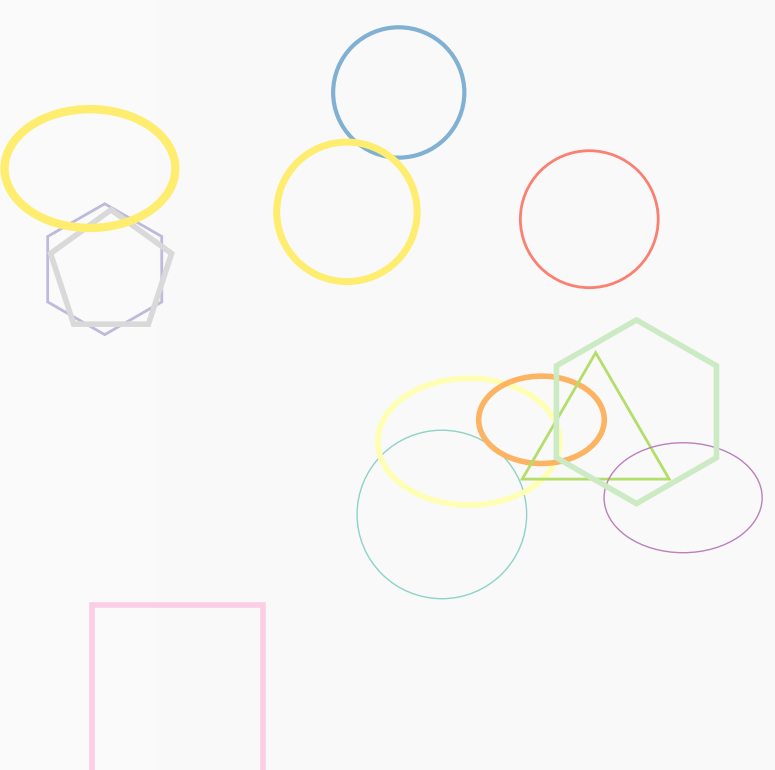[{"shape": "circle", "thickness": 0.5, "radius": 0.55, "center": [0.57, 0.332]}, {"shape": "oval", "thickness": 2, "radius": 0.59, "center": [0.605, 0.426]}, {"shape": "hexagon", "thickness": 1, "radius": 0.42, "center": [0.135, 0.65]}, {"shape": "circle", "thickness": 1, "radius": 0.44, "center": [0.76, 0.715]}, {"shape": "circle", "thickness": 1.5, "radius": 0.42, "center": [0.514, 0.88]}, {"shape": "oval", "thickness": 2, "radius": 0.41, "center": [0.699, 0.455]}, {"shape": "triangle", "thickness": 1, "radius": 0.55, "center": [0.769, 0.433]}, {"shape": "square", "thickness": 2, "radius": 0.55, "center": [0.229, 0.103]}, {"shape": "pentagon", "thickness": 2, "radius": 0.41, "center": [0.143, 0.645]}, {"shape": "oval", "thickness": 0.5, "radius": 0.51, "center": [0.881, 0.354]}, {"shape": "hexagon", "thickness": 2, "radius": 0.6, "center": [0.821, 0.465]}, {"shape": "oval", "thickness": 3, "radius": 0.55, "center": [0.116, 0.781]}, {"shape": "circle", "thickness": 2.5, "radius": 0.45, "center": [0.448, 0.725]}]